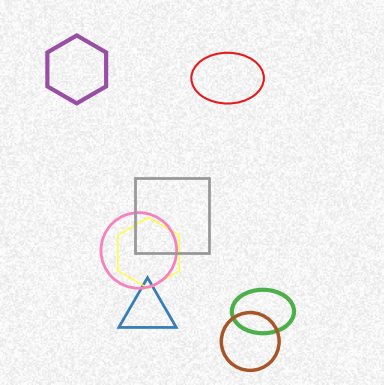[{"shape": "oval", "thickness": 1.5, "radius": 0.47, "center": [0.591, 0.797]}, {"shape": "triangle", "thickness": 2, "radius": 0.43, "center": [0.383, 0.193]}, {"shape": "oval", "thickness": 3, "radius": 0.4, "center": [0.683, 0.191]}, {"shape": "hexagon", "thickness": 3, "radius": 0.44, "center": [0.199, 0.82]}, {"shape": "hexagon", "thickness": 1, "radius": 0.46, "center": [0.386, 0.343]}, {"shape": "circle", "thickness": 2.5, "radius": 0.38, "center": [0.65, 0.113]}, {"shape": "circle", "thickness": 2, "radius": 0.49, "center": [0.36, 0.35]}, {"shape": "square", "thickness": 2, "radius": 0.48, "center": [0.447, 0.44]}]